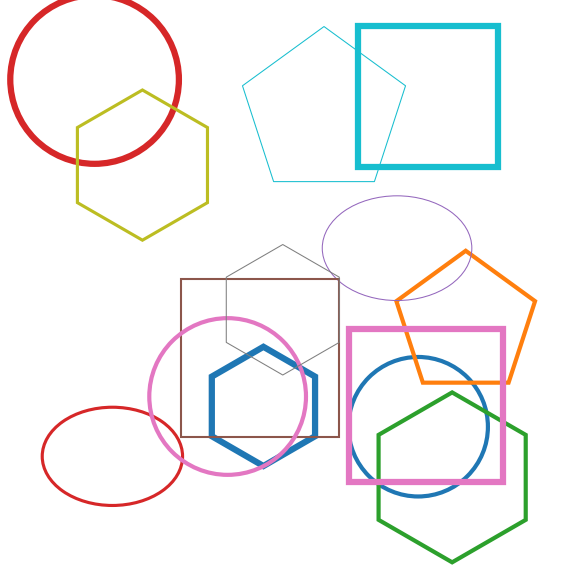[{"shape": "circle", "thickness": 2, "radius": 0.6, "center": [0.724, 0.26]}, {"shape": "hexagon", "thickness": 3, "radius": 0.52, "center": [0.456, 0.295]}, {"shape": "pentagon", "thickness": 2, "radius": 0.63, "center": [0.806, 0.439]}, {"shape": "hexagon", "thickness": 2, "radius": 0.74, "center": [0.783, 0.173]}, {"shape": "circle", "thickness": 3, "radius": 0.73, "center": [0.164, 0.861]}, {"shape": "oval", "thickness": 1.5, "radius": 0.61, "center": [0.195, 0.209]}, {"shape": "oval", "thickness": 0.5, "radius": 0.65, "center": [0.688, 0.569]}, {"shape": "square", "thickness": 1, "radius": 0.68, "center": [0.451, 0.379]}, {"shape": "square", "thickness": 3, "radius": 0.66, "center": [0.737, 0.297]}, {"shape": "circle", "thickness": 2, "radius": 0.68, "center": [0.394, 0.313]}, {"shape": "hexagon", "thickness": 0.5, "radius": 0.56, "center": [0.49, 0.463]}, {"shape": "hexagon", "thickness": 1.5, "radius": 0.65, "center": [0.247, 0.713]}, {"shape": "pentagon", "thickness": 0.5, "radius": 0.74, "center": [0.561, 0.805]}, {"shape": "square", "thickness": 3, "radius": 0.61, "center": [0.741, 0.832]}]